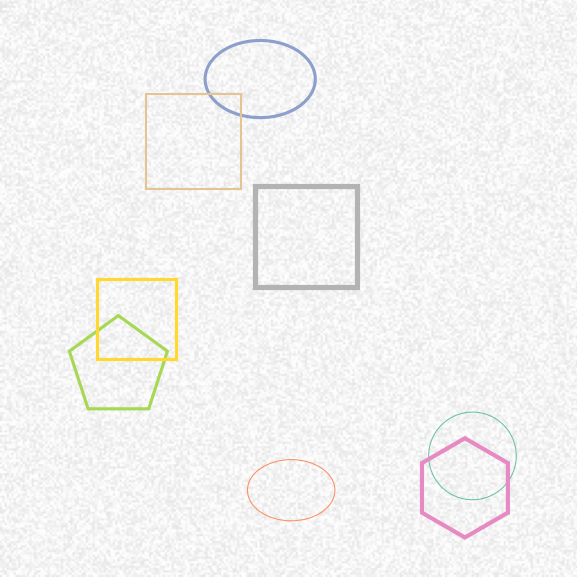[{"shape": "circle", "thickness": 0.5, "radius": 0.38, "center": [0.818, 0.21]}, {"shape": "oval", "thickness": 0.5, "radius": 0.38, "center": [0.504, 0.15]}, {"shape": "oval", "thickness": 1.5, "radius": 0.48, "center": [0.451, 0.862]}, {"shape": "hexagon", "thickness": 2, "radius": 0.43, "center": [0.805, 0.154]}, {"shape": "pentagon", "thickness": 1.5, "radius": 0.45, "center": [0.205, 0.363]}, {"shape": "square", "thickness": 1.5, "radius": 0.34, "center": [0.236, 0.447]}, {"shape": "square", "thickness": 1, "radius": 0.41, "center": [0.335, 0.754]}, {"shape": "square", "thickness": 2.5, "radius": 0.44, "center": [0.529, 0.59]}]